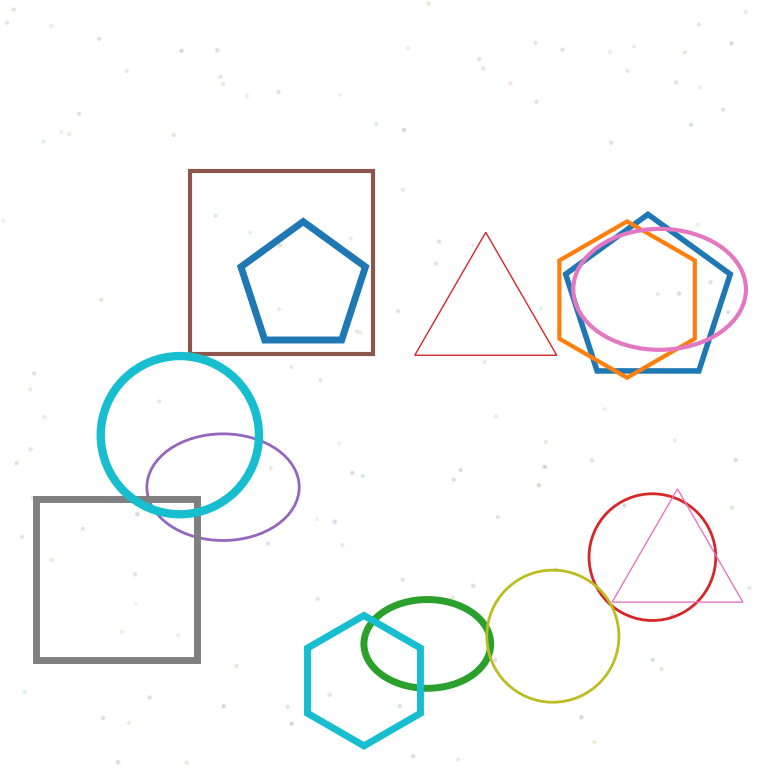[{"shape": "pentagon", "thickness": 2, "radius": 0.56, "center": [0.842, 0.609]}, {"shape": "pentagon", "thickness": 2.5, "radius": 0.42, "center": [0.394, 0.627]}, {"shape": "hexagon", "thickness": 1.5, "radius": 0.51, "center": [0.814, 0.611]}, {"shape": "oval", "thickness": 2.5, "radius": 0.41, "center": [0.555, 0.164]}, {"shape": "triangle", "thickness": 0.5, "radius": 0.53, "center": [0.631, 0.592]}, {"shape": "circle", "thickness": 1, "radius": 0.41, "center": [0.847, 0.276]}, {"shape": "oval", "thickness": 1, "radius": 0.49, "center": [0.29, 0.367]}, {"shape": "square", "thickness": 1.5, "radius": 0.59, "center": [0.366, 0.659]}, {"shape": "oval", "thickness": 1.5, "radius": 0.56, "center": [0.857, 0.624]}, {"shape": "triangle", "thickness": 0.5, "radius": 0.49, "center": [0.88, 0.267]}, {"shape": "square", "thickness": 2.5, "radius": 0.52, "center": [0.151, 0.247]}, {"shape": "circle", "thickness": 1, "radius": 0.43, "center": [0.718, 0.174]}, {"shape": "circle", "thickness": 3, "radius": 0.51, "center": [0.234, 0.435]}, {"shape": "hexagon", "thickness": 2.5, "radius": 0.42, "center": [0.473, 0.116]}]